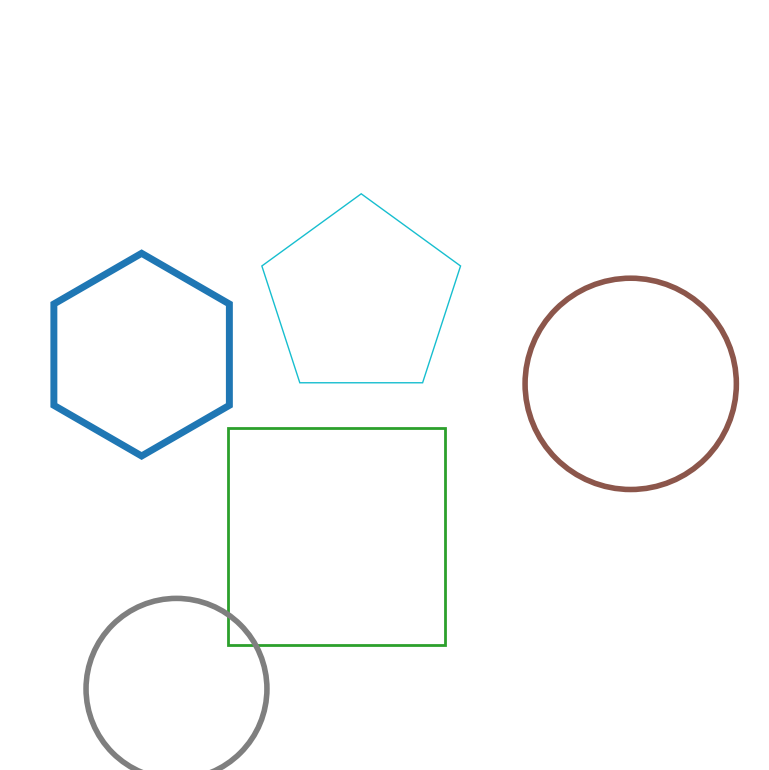[{"shape": "hexagon", "thickness": 2.5, "radius": 0.66, "center": [0.184, 0.539]}, {"shape": "square", "thickness": 1, "radius": 0.7, "center": [0.437, 0.304]}, {"shape": "circle", "thickness": 2, "radius": 0.69, "center": [0.819, 0.501]}, {"shape": "circle", "thickness": 2, "radius": 0.59, "center": [0.229, 0.105]}, {"shape": "pentagon", "thickness": 0.5, "radius": 0.68, "center": [0.469, 0.613]}]